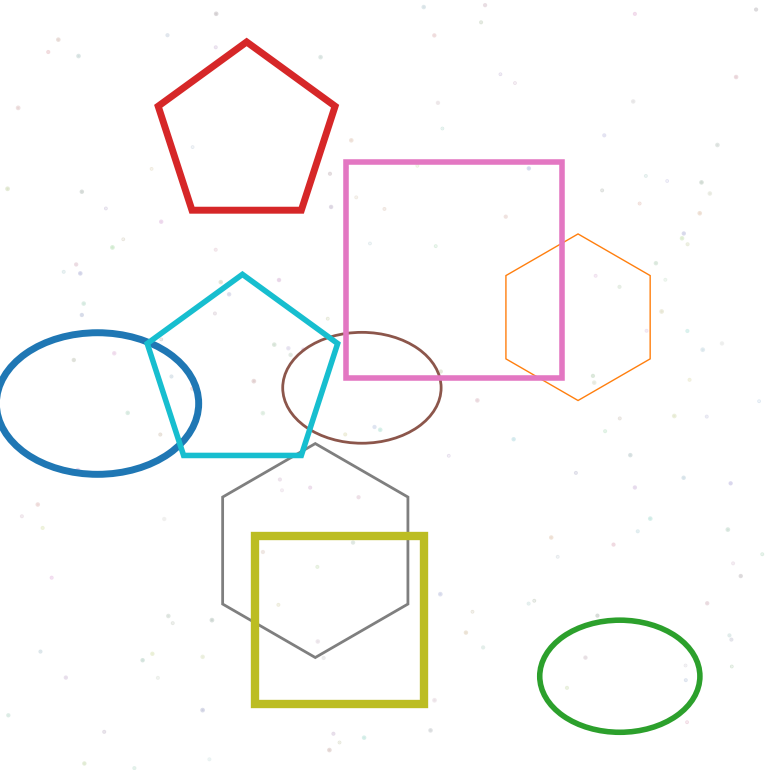[{"shape": "oval", "thickness": 2.5, "radius": 0.66, "center": [0.127, 0.476]}, {"shape": "hexagon", "thickness": 0.5, "radius": 0.54, "center": [0.751, 0.588]}, {"shape": "oval", "thickness": 2, "radius": 0.52, "center": [0.805, 0.122]}, {"shape": "pentagon", "thickness": 2.5, "radius": 0.6, "center": [0.32, 0.825]}, {"shape": "oval", "thickness": 1, "radius": 0.51, "center": [0.47, 0.496]}, {"shape": "square", "thickness": 2, "radius": 0.7, "center": [0.59, 0.65]}, {"shape": "hexagon", "thickness": 1, "radius": 0.69, "center": [0.409, 0.285]}, {"shape": "square", "thickness": 3, "radius": 0.55, "center": [0.441, 0.195]}, {"shape": "pentagon", "thickness": 2, "radius": 0.65, "center": [0.315, 0.514]}]